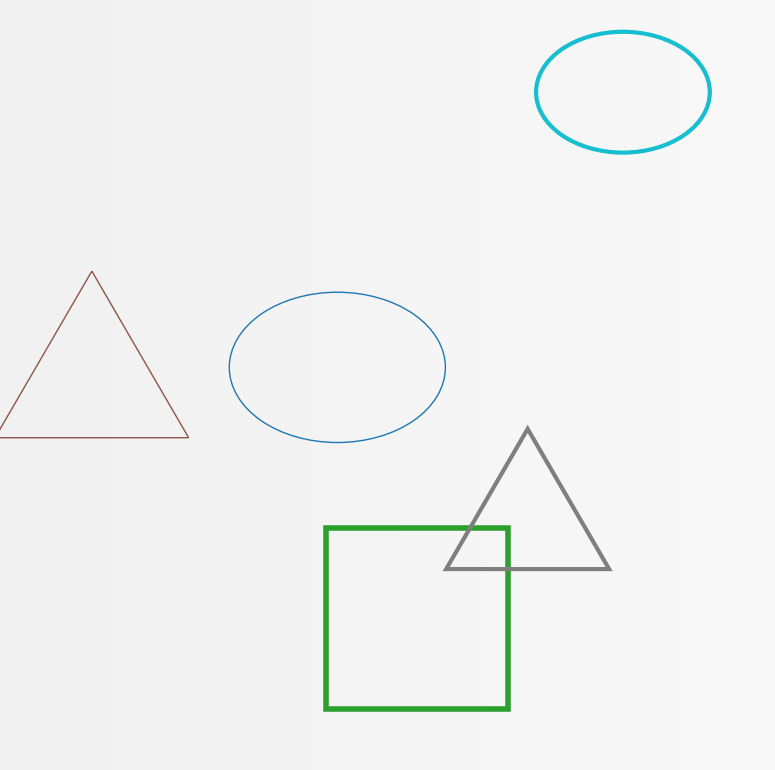[{"shape": "oval", "thickness": 0.5, "radius": 0.7, "center": [0.435, 0.523]}, {"shape": "square", "thickness": 2, "radius": 0.59, "center": [0.538, 0.197]}, {"shape": "triangle", "thickness": 0.5, "radius": 0.72, "center": [0.119, 0.504]}, {"shape": "triangle", "thickness": 1.5, "radius": 0.61, "center": [0.681, 0.322]}, {"shape": "oval", "thickness": 1.5, "radius": 0.56, "center": [0.804, 0.88]}]